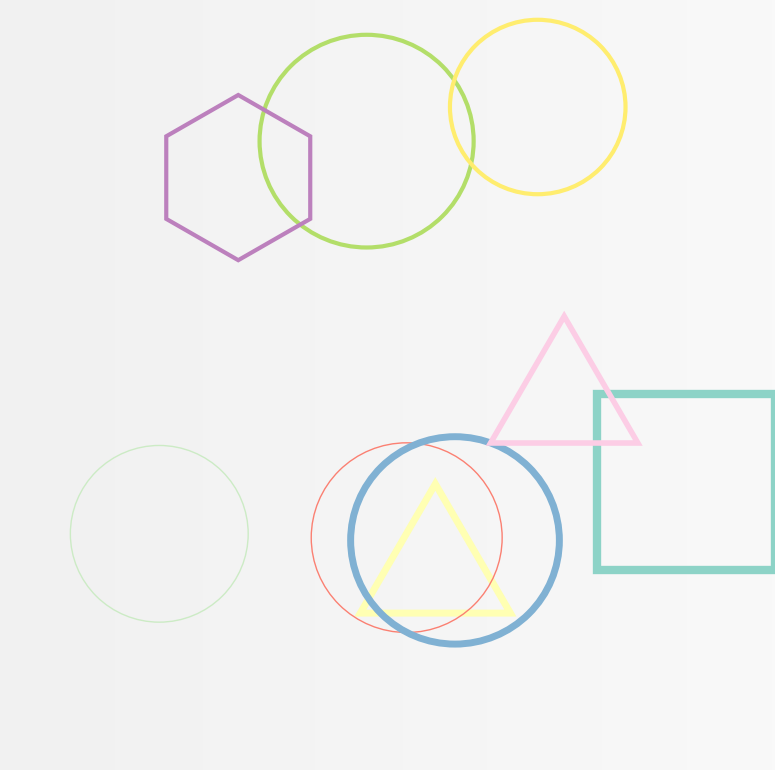[{"shape": "square", "thickness": 3, "radius": 0.57, "center": [0.885, 0.374]}, {"shape": "triangle", "thickness": 2.5, "radius": 0.56, "center": [0.562, 0.26]}, {"shape": "circle", "thickness": 0.5, "radius": 0.62, "center": [0.525, 0.302]}, {"shape": "circle", "thickness": 2.5, "radius": 0.67, "center": [0.587, 0.298]}, {"shape": "circle", "thickness": 1.5, "radius": 0.69, "center": [0.473, 0.817]}, {"shape": "triangle", "thickness": 2, "radius": 0.55, "center": [0.728, 0.48]}, {"shape": "hexagon", "thickness": 1.5, "radius": 0.54, "center": [0.307, 0.769]}, {"shape": "circle", "thickness": 0.5, "radius": 0.57, "center": [0.206, 0.307]}, {"shape": "circle", "thickness": 1.5, "radius": 0.57, "center": [0.694, 0.861]}]